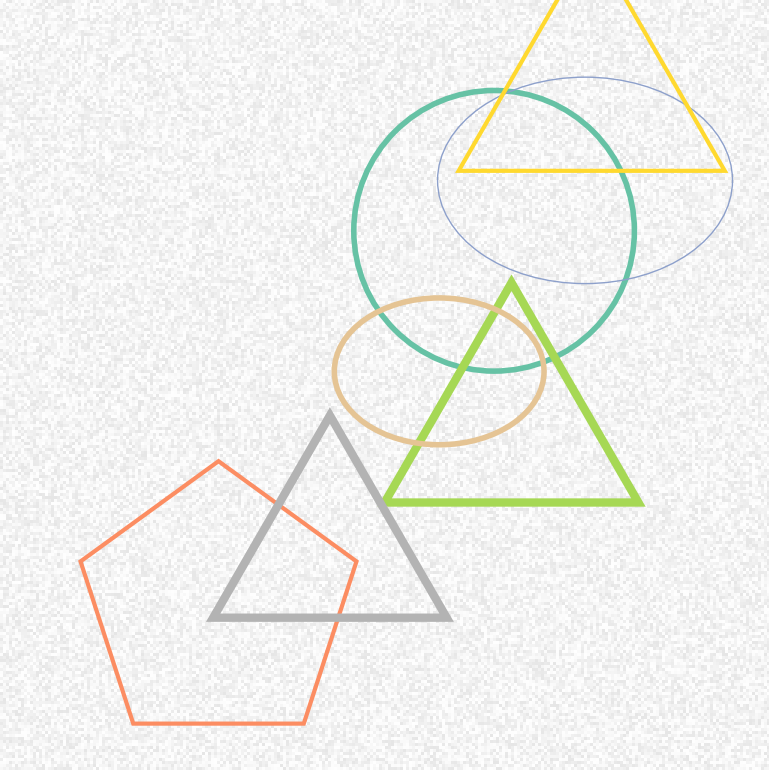[{"shape": "circle", "thickness": 2, "radius": 0.91, "center": [0.642, 0.7]}, {"shape": "pentagon", "thickness": 1.5, "radius": 0.94, "center": [0.284, 0.213]}, {"shape": "oval", "thickness": 0.5, "radius": 0.96, "center": [0.76, 0.766]}, {"shape": "triangle", "thickness": 3, "radius": 0.95, "center": [0.664, 0.443]}, {"shape": "triangle", "thickness": 1.5, "radius": 1.0, "center": [0.768, 0.878]}, {"shape": "oval", "thickness": 2, "radius": 0.68, "center": [0.57, 0.518]}, {"shape": "triangle", "thickness": 3, "radius": 0.88, "center": [0.428, 0.285]}]